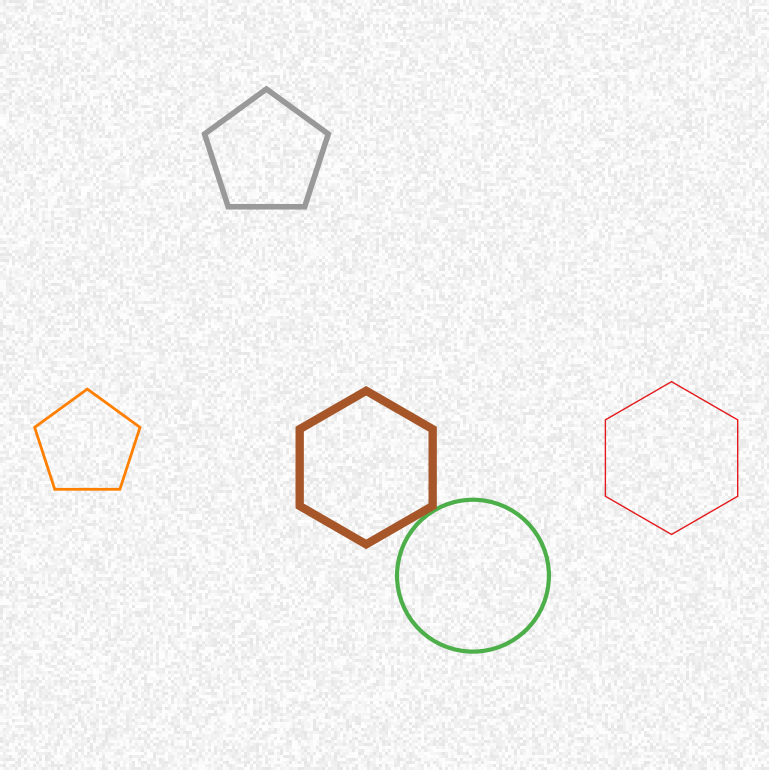[{"shape": "hexagon", "thickness": 0.5, "radius": 0.5, "center": [0.872, 0.405]}, {"shape": "circle", "thickness": 1.5, "radius": 0.49, "center": [0.614, 0.252]}, {"shape": "pentagon", "thickness": 1, "radius": 0.36, "center": [0.113, 0.423]}, {"shape": "hexagon", "thickness": 3, "radius": 0.5, "center": [0.476, 0.393]}, {"shape": "pentagon", "thickness": 2, "radius": 0.42, "center": [0.346, 0.8]}]